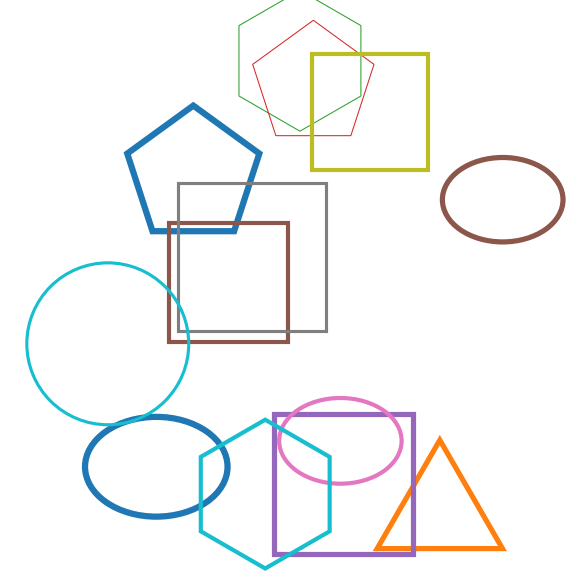[{"shape": "pentagon", "thickness": 3, "radius": 0.6, "center": [0.335, 0.696]}, {"shape": "oval", "thickness": 3, "radius": 0.62, "center": [0.271, 0.191]}, {"shape": "triangle", "thickness": 2.5, "radius": 0.63, "center": [0.762, 0.112]}, {"shape": "hexagon", "thickness": 0.5, "radius": 0.61, "center": [0.519, 0.894]}, {"shape": "pentagon", "thickness": 0.5, "radius": 0.55, "center": [0.543, 0.854]}, {"shape": "square", "thickness": 2.5, "radius": 0.6, "center": [0.595, 0.161]}, {"shape": "oval", "thickness": 2.5, "radius": 0.52, "center": [0.87, 0.653]}, {"shape": "square", "thickness": 2, "radius": 0.51, "center": [0.396, 0.51]}, {"shape": "oval", "thickness": 2, "radius": 0.53, "center": [0.589, 0.236]}, {"shape": "square", "thickness": 1.5, "radius": 0.64, "center": [0.436, 0.555]}, {"shape": "square", "thickness": 2, "radius": 0.5, "center": [0.641, 0.805]}, {"shape": "circle", "thickness": 1.5, "radius": 0.7, "center": [0.187, 0.404]}, {"shape": "hexagon", "thickness": 2, "radius": 0.64, "center": [0.459, 0.144]}]